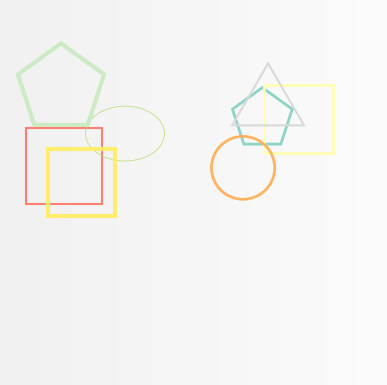[{"shape": "pentagon", "thickness": 2, "radius": 0.41, "center": [0.677, 0.691]}, {"shape": "square", "thickness": 2, "radius": 0.44, "center": [0.77, 0.69]}, {"shape": "square", "thickness": 1.5, "radius": 0.49, "center": [0.165, 0.569]}, {"shape": "circle", "thickness": 2, "radius": 0.41, "center": [0.627, 0.564]}, {"shape": "oval", "thickness": 0.5, "radius": 0.51, "center": [0.323, 0.653]}, {"shape": "triangle", "thickness": 1.5, "radius": 0.54, "center": [0.692, 0.728]}, {"shape": "pentagon", "thickness": 3, "radius": 0.59, "center": [0.157, 0.77]}, {"shape": "square", "thickness": 3, "radius": 0.43, "center": [0.211, 0.526]}]